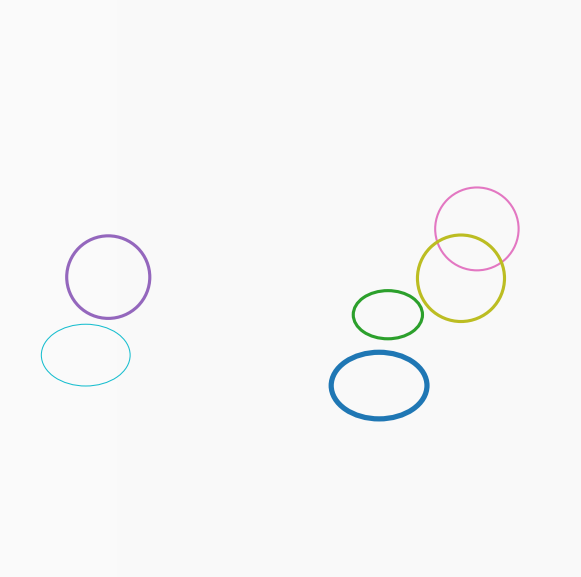[{"shape": "oval", "thickness": 2.5, "radius": 0.41, "center": [0.652, 0.331]}, {"shape": "oval", "thickness": 1.5, "radius": 0.3, "center": [0.667, 0.454]}, {"shape": "circle", "thickness": 1.5, "radius": 0.36, "center": [0.186, 0.519]}, {"shape": "circle", "thickness": 1, "radius": 0.36, "center": [0.82, 0.603]}, {"shape": "circle", "thickness": 1.5, "radius": 0.37, "center": [0.793, 0.517]}, {"shape": "oval", "thickness": 0.5, "radius": 0.38, "center": [0.147, 0.384]}]